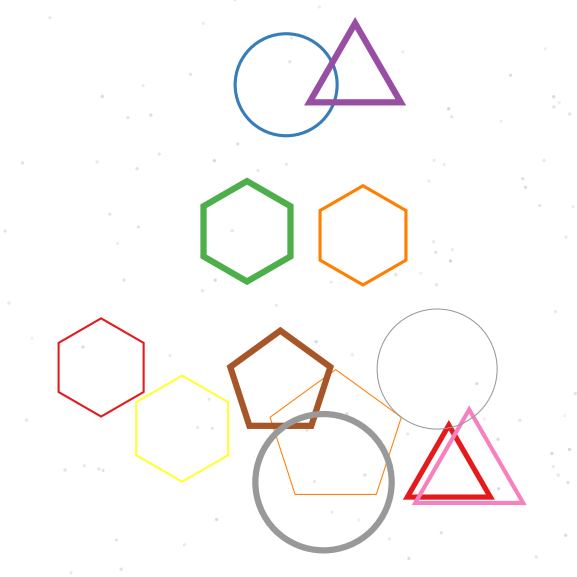[{"shape": "triangle", "thickness": 2.5, "radius": 0.42, "center": [0.777, 0.18]}, {"shape": "hexagon", "thickness": 1, "radius": 0.43, "center": [0.175, 0.363]}, {"shape": "circle", "thickness": 1.5, "radius": 0.44, "center": [0.495, 0.852]}, {"shape": "hexagon", "thickness": 3, "radius": 0.43, "center": [0.428, 0.599]}, {"shape": "triangle", "thickness": 3, "radius": 0.46, "center": [0.615, 0.868]}, {"shape": "pentagon", "thickness": 0.5, "radius": 0.6, "center": [0.581, 0.24]}, {"shape": "hexagon", "thickness": 1.5, "radius": 0.43, "center": [0.629, 0.592]}, {"shape": "hexagon", "thickness": 1, "radius": 0.46, "center": [0.315, 0.257]}, {"shape": "pentagon", "thickness": 3, "radius": 0.46, "center": [0.485, 0.335]}, {"shape": "triangle", "thickness": 2, "radius": 0.54, "center": [0.812, 0.182]}, {"shape": "circle", "thickness": 0.5, "radius": 0.52, "center": [0.757, 0.36]}, {"shape": "circle", "thickness": 3, "radius": 0.59, "center": [0.56, 0.164]}]